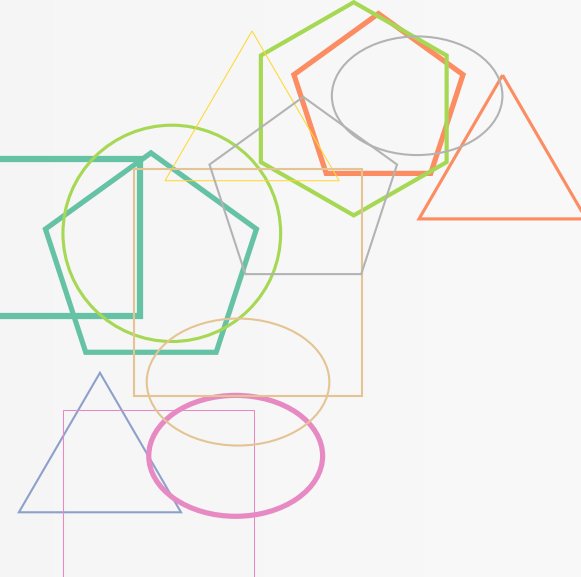[{"shape": "square", "thickness": 3, "radius": 0.68, "center": [0.104, 0.588]}, {"shape": "pentagon", "thickness": 2.5, "radius": 0.95, "center": [0.26, 0.544]}, {"shape": "pentagon", "thickness": 2.5, "radius": 0.76, "center": [0.651, 0.823]}, {"shape": "triangle", "thickness": 1.5, "radius": 0.83, "center": [0.865, 0.703]}, {"shape": "triangle", "thickness": 1, "radius": 0.81, "center": [0.172, 0.193]}, {"shape": "square", "thickness": 0.5, "radius": 0.82, "center": [0.273, 0.126]}, {"shape": "oval", "thickness": 2.5, "radius": 0.75, "center": [0.405, 0.21]}, {"shape": "hexagon", "thickness": 2, "radius": 0.92, "center": [0.609, 0.811]}, {"shape": "circle", "thickness": 1.5, "radius": 0.94, "center": [0.296, 0.595]}, {"shape": "triangle", "thickness": 0.5, "radius": 0.86, "center": [0.434, 0.773]}, {"shape": "oval", "thickness": 1, "radius": 0.79, "center": [0.41, 0.338]}, {"shape": "square", "thickness": 1, "radius": 0.98, "center": [0.427, 0.51]}, {"shape": "oval", "thickness": 1, "radius": 0.73, "center": [0.718, 0.833]}, {"shape": "pentagon", "thickness": 1, "radius": 0.85, "center": [0.522, 0.662]}]